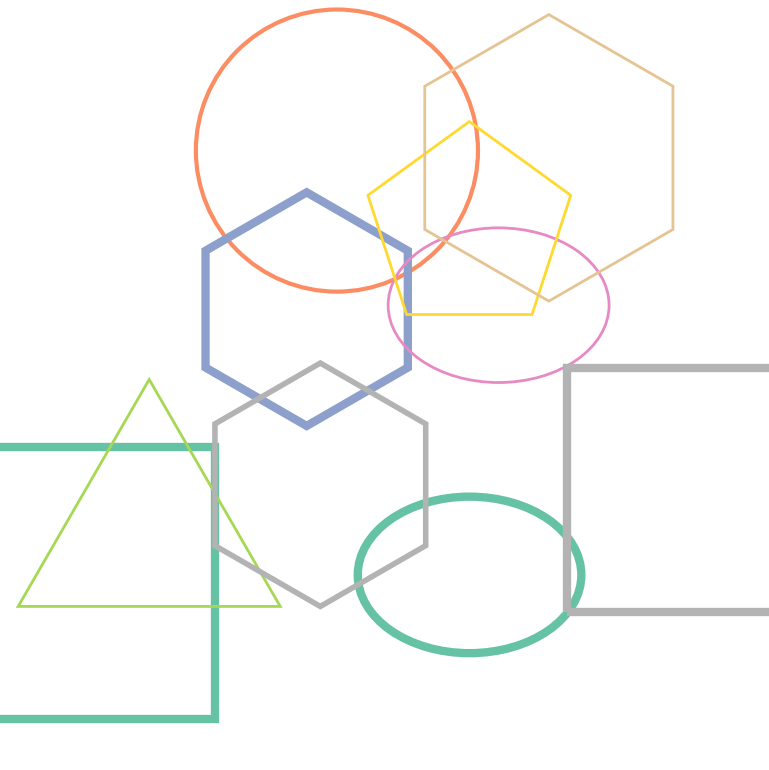[{"shape": "oval", "thickness": 3, "radius": 0.73, "center": [0.61, 0.253]}, {"shape": "square", "thickness": 3, "radius": 0.88, "center": [0.103, 0.243]}, {"shape": "circle", "thickness": 1.5, "radius": 0.92, "center": [0.438, 0.804]}, {"shape": "hexagon", "thickness": 3, "radius": 0.76, "center": [0.398, 0.599]}, {"shape": "oval", "thickness": 1, "radius": 0.72, "center": [0.648, 0.604]}, {"shape": "triangle", "thickness": 1, "radius": 0.98, "center": [0.194, 0.311]}, {"shape": "pentagon", "thickness": 1, "radius": 0.69, "center": [0.61, 0.704]}, {"shape": "hexagon", "thickness": 1, "radius": 0.93, "center": [0.713, 0.795]}, {"shape": "square", "thickness": 3, "radius": 0.79, "center": [0.895, 0.363]}, {"shape": "hexagon", "thickness": 2, "radius": 0.79, "center": [0.416, 0.37]}]